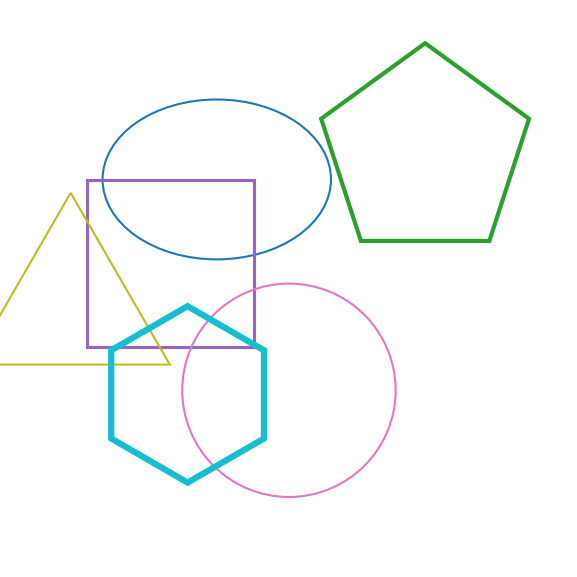[{"shape": "oval", "thickness": 1, "radius": 0.99, "center": [0.375, 0.688]}, {"shape": "pentagon", "thickness": 2, "radius": 0.95, "center": [0.736, 0.735]}, {"shape": "square", "thickness": 1.5, "radius": 0.72, "center": [0.295, 0.542]}, {"shape": "circle", "thickness": 1, "radius": 0.92, "center": [0.5, 0.323]}, {"shape": "triangle", "thickness": 1, "radius": 0.99, "center": [0.122, 0.467]}, {"shape": "hexagon", "thickness": 3, "radius": 0.76, "center": [0.325, 0.316]}]